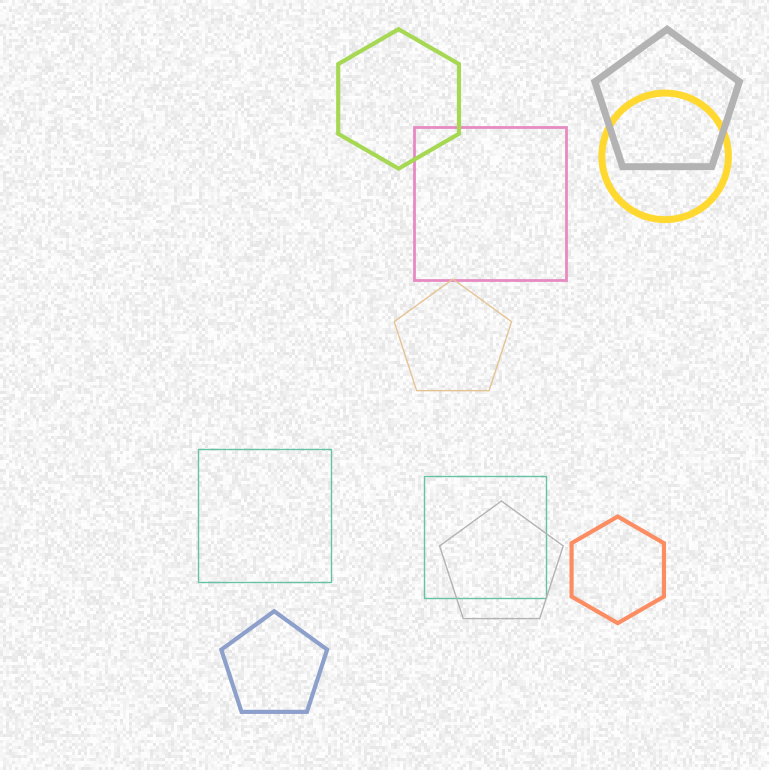[{"shape": "square", "thickness": 0.5, "radius": 0.43, "center": [0.344, 0.331]}, {"shape": "square", "thickness": 0.5, "radius": 0.4, "center": [0.63, 0.303]}, {"shape": "hexagon", "thickness": 1.5, "radius": 0.35, "center": [0.802, 0.26]}, {"shape": "pentagon", "thickness": 1.5, "radius": 0.36, "center": [0.356, 0.134]}, {"shape": "square", "thickness": 1, "radius": 0.5, "center": [0.636, 0.736]}, {"shape": "hexagon", "thickness": 1.5, "radius": 0.45, "center": [0.518, 0.872]}, {"shape": "circle", "thickness": 2.5, "radius": 0.41, "center": [0.864, 0.797]}, {"shape": "pentagon", "thickness": 0.5, "radius": 0.4, "center": [0.588, 0.557]}, {"shape": "pentagon", "thickness": 2.5, "radius": 0.49, "center": [0.866, 0.863]}, {"shape": "pentagon", "thickness": 0.5, "radius": 0.42, "center": [0.651, 0.265]}]